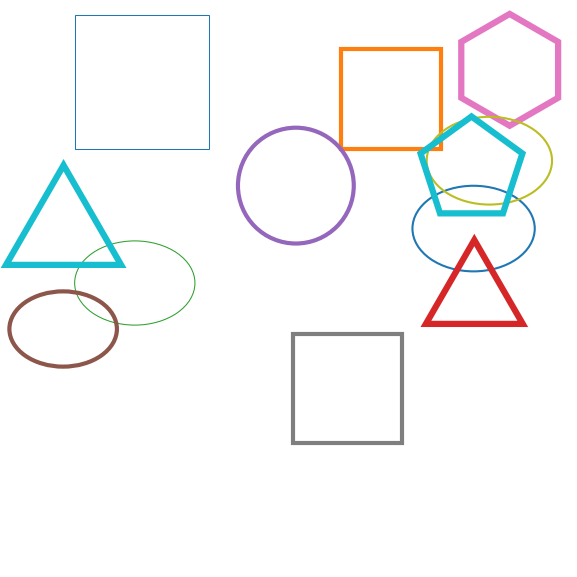[{"shape": "square", "thickness": 0.5, "radius": 0.58, "center": [0.245, 0.857]}, {"shape": "oval", "thickness": 1, "radius": 0.53, "center": [0.82, 0.603]}, {"shape": "square", "thickness": 2, "radius": 0.43, "center": [0.678, 0.828]}, {"shape": "oval", "thickness": 0.5, "radius": 0.52, "center": [0.233, 0.509]}, {"shape": "triangle", "thickness": 3, "radius": 0.48, "center": [0.821, 0.487]}, {"shape": "circle", "thickness": 2, "radius": 0.5, "center": [0.512, 0.678]}, {"shape": "oval", "thickness": 2, "radius": 0.47, "center": [0.109, 0.429]}, {"shape": "hexagon", "thickness": 3, "radius": 0.48, "center": [0.883, 0.878]}, {"shape": "square", "thickness": 2, "radius": 0.47, "center": [0.601, 0.327]}, {"shape": "oval", "thickness": 1, "radius": 0.54, "center": [0.847, 0.721]}, {"shape": "triangle", "thickness": 3, "radius": 0.58, "center": [0.11, 0.598]}, {"shape": "pentagon", "thickness": 3, "radius": 0.46, "center": [0.816, 0.705]}]